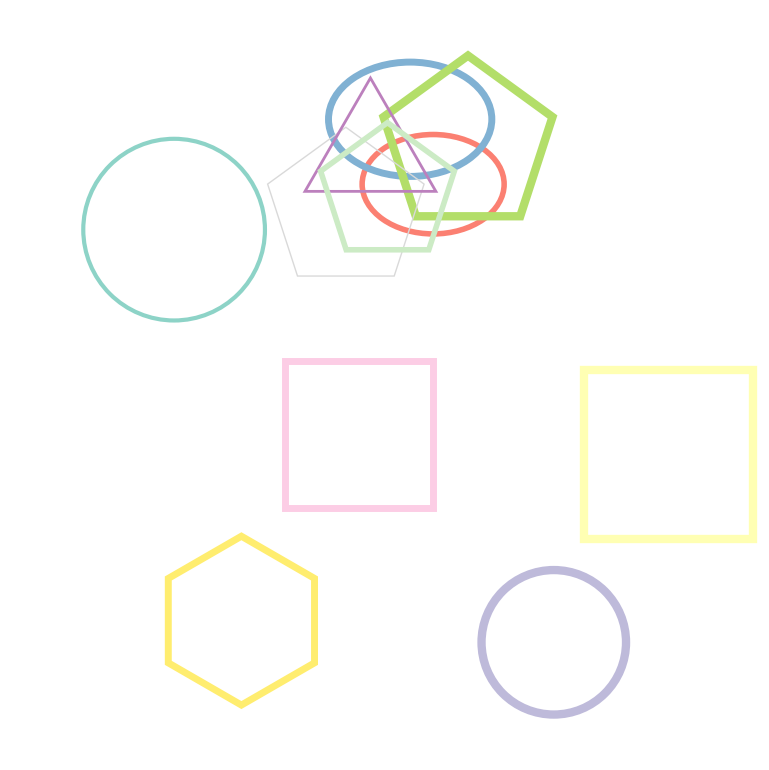[{"shape": "circle", "thickness": 1.5, "radius": 0.59, "center": [0.226, 0.702]}, {"shape": "square", "thickness": 3, "radius": 0.55, "center": [0.868, 0.409]}, {"shape": "circle", "thickness": 3, "radius": 0.47, "center": [0.719, 0.166]}, {"shape": "oval", "thickness": 2, "radius": 0.46, "center": [0.563, 0.761]}, {"shape": "oval", "thickness": 2.5, "radius": 0.53, "center": [0.533, 0.845]}, {"shape": "pentagon", "thickness": 3, "radius": 0.58, "center": [0.608, 0.812]}, {"shape": "square", "thickness": 2.5, "radius": 0.48, "center": [0.466, 0.436]}, {"shape": "pentagon", "thickness": 0.5, "radius": 0.53, "center": [0.449, 0.728]}, {"shape": "triangle", "thickness": 1, "radius": 0.49, "center": [0.481, 0.801]}, {"shape": "pentagon", "thickness": 2, "radius": 0.46, "center": [0.503, 0.749]}, {"shape": "hexagon", "thickness": 2.5, "radius": 0.55, "center": [0.314, 0.194]}]